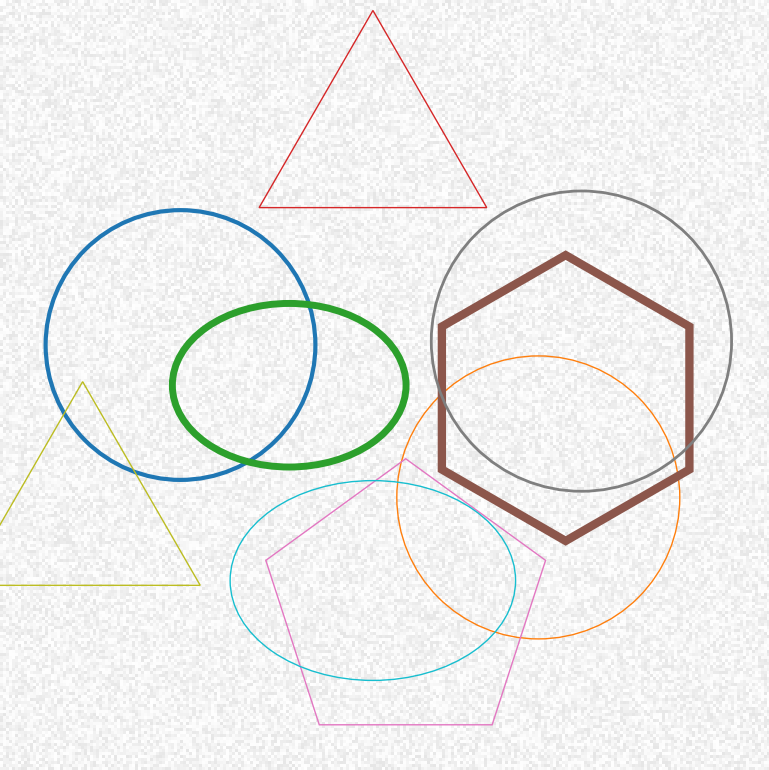[{"shape": "circle", "thickness": 1.5, "radius": 0.88, "center": [0.234, 0.552]}, {"shape": "circle", "thickness": 0.5, "radius": 0.92, "center": [0.699, 0.354]}, {"shape": "oval", "thickness": 2.5, "radius": 0.76, "center": [0.376, 0.5]}, {"shape": "triangle", "thickness": 0.5, "radius": 0.85, "center": [0.484, 0.816]}, {"shape": "hexagon", "thickness": 3, "radius": 0.93, "center": [0.735, 0.483]}, {"shape": "pentagon", "thickness": 0.5, "radius": 0.95, "center": [0.527, 0.213]}, {"shape": "circle", "thickness": 1, "radius": 0.98, "center": [0.755, 0.557]}, {"shape": "triangle", "thickness": 0.5, "radius": 0.88, "center": [0.107, 0.328]}, {"shape": "oval", "thickness": 0.5, "radius": 0.93, "center": [0.484, 0.246]}]